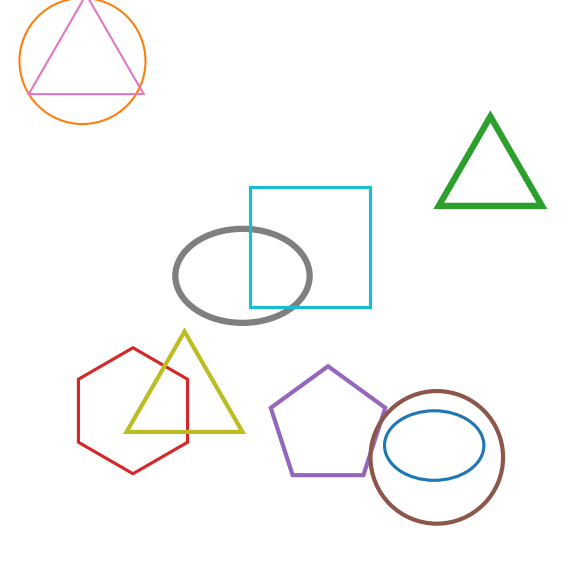[{"shape": "oval", "thickness": 1.5, "radius": 0.43, "center": [0.752, 0.228]}, {"shape": "circle", "thickness": 1, "radius": 0.55, "center": [0.143, 0.893]}, {"shape": "triangle", "thickness": 3, "radius": 0.52, "center": [0.849, 0.694]}, {"shape": "hexagon", "thickness": 1.5, "radius": 0.55, "center": [0.23, 0.288]}, {"shape": "pentagon", "thickness": 2, "radius": 0.52, "center": [0.568, 0.261]}, {"shape": "circle", "thickness": 2, "radius": 0.57, "center": [0.756, 0.207]}, {"shape": "triangle", "thickness": 1, "radius": 0.57, "center": [0.149, 0.894]}, {"shape": "oval", "thickness": 3, "radius": 0.58, "center": [0.42, 0.521]}, {"shape": "triangle", "thickness": 2, "radius": 0.58, "center": [0.319, 0.309]}, {"shape": "square", "thickness": 1.5, "radius": 0.52, "center": [0.537, 0.571]}]